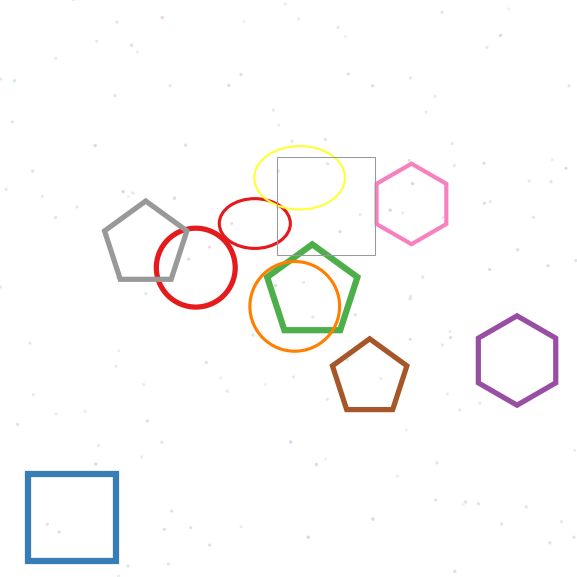[{"shape": "oval", "thickness": 1.5, "radius": 0.31, "center": [0.441, 0.612]}, {"shape": "circle", "thickness": 2.5, "radius": 0.34, "center": [0.339, 0.536]}, {"shape": "square", "thickness": 3, "radius": 0.38, "center": [0.125, 0.103]}, {"shape": "pentagon", "thickness": 3, "radius": 0.41, "center": [0.541, 0.494]}, {"shape": "hexagon", "thickness": 2.5, "radius": 0.39, "center": [0.895, 0.375]}, {"shape": "circle", "thickness": 1.5, "radius": 0.39, "center": [0.51, 0.469]}, {"shape": "oval", "thickness": 1, "radius": 0.39, "center": [0.519, 0.691]}, {"shape": "pentagon", "thickness": 2.5, "radius": 0.34, "center": [0.64, 0.345]}, {"shape": "hexagon", "thickness": 2, "radius": 0.35, "center": [0.712, 0.646]}, {"shape": "square", "thickness": 0.5, "radius": 0.42, "center": [0.565, 0.643]}, {"shape": "pentagon", "thickness": 2.5, "radius": 0.37, "center": [0.252, 0.576]}]